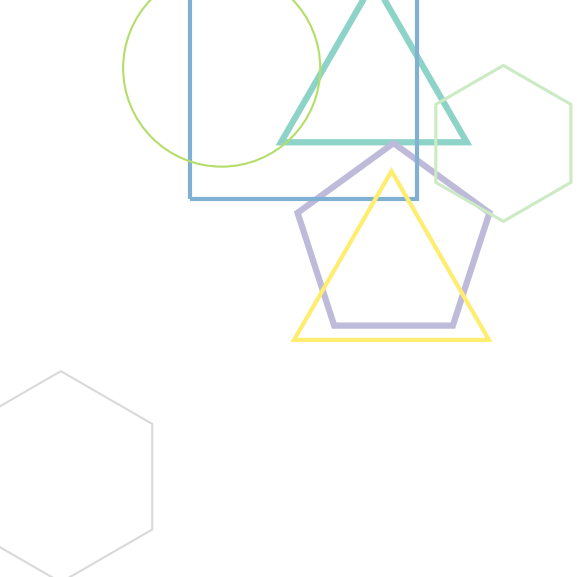[{"shape": "triangle", "thickness": 3, "radius": 0.93, "center": [0.647, 0.846]}, {"shape": "pentagon", "thickness": 3, "radius": 0.87, "center": [0.681, 0.577]}, {"shape": "square", "thickness": 2, "radius": 0.98, "center": [0.526, 0.851]}, {"shape": "circle", "thickness": 1, "radius": 0.85, "center": [0.384, 0.881]}, {"shape": "hexagon", "thickness": 1, "radius": 0.91, "center": [0.105, 0.174]}, {"shape": "hexagon", "thickness": 1.5, "radius": 0.68, "center": [0.872, 0.751]}, {"shape": "triangle", "thickness": 2, "radius": 0.97, "center": [0.678, 0.508]}]